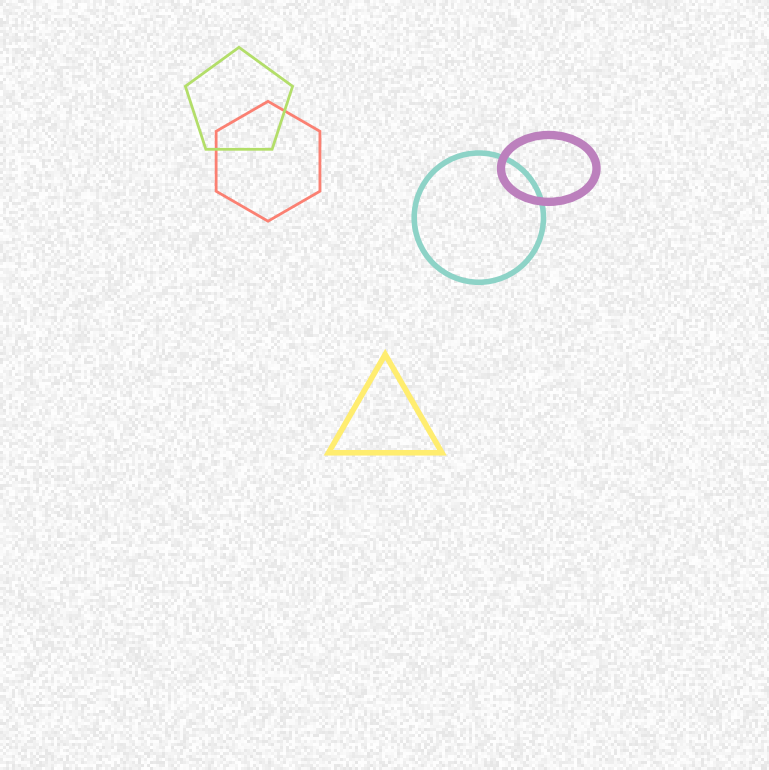[{"shape": "circle", "thickness": 2, "radius": 0.42, "center": [0.622, 0.717]}, {"shape": "hexagon", "thickness": 1, "radius": 0.39, "center": [0.348, 0.791]}, {"shape": "pentagon", "thickness": 1, "radius": 0.37, "center": [0.31, 0.865]}, {"shape": "oval", "thickness": 3, "radius": 0.31, "center": [0.713, 0.781]}, {"shape": "triangle", "thickness": 2, "radius": 0.43, "center": [0.5, 0.455]}]